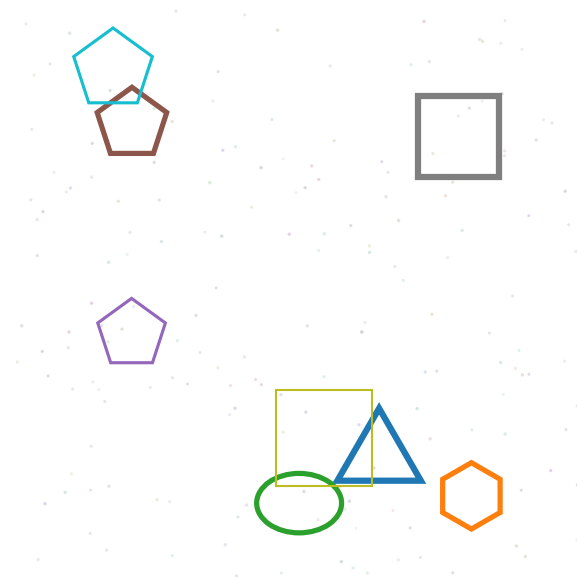[{"shape": "triangle", "thickness": 3, "radius": 0.42, "center": [0.656, 0.209]}, {"shape": "hexagon", "thickness": 2.5, "radius": 0.29, "center": [0.816, 0.14]}, {"shape": "oval", "thickness": 2.5, "radius": 0.37, "center": [0.518, 0.128]}, {"shape": "pentagon", "thickness": 1.5, "radius": 0.31, "center": [0.228, 0.421]}, {"shape": "pentagon", "thickness": 2.5, "radius": 0.32, "center": [0.228, 0.785]}, {"shape": "square", "thickness": 3, "radius": 0.35, "center": [0.795, 0.763]}, {"shape": "square", "thickness": 1, "radius": 0.41, "center": [0.561, 0.241]}, {"shape": "pentagon", "thickness": 1.5, "radius": 0.36, "center": [0.196, 0.879]}]